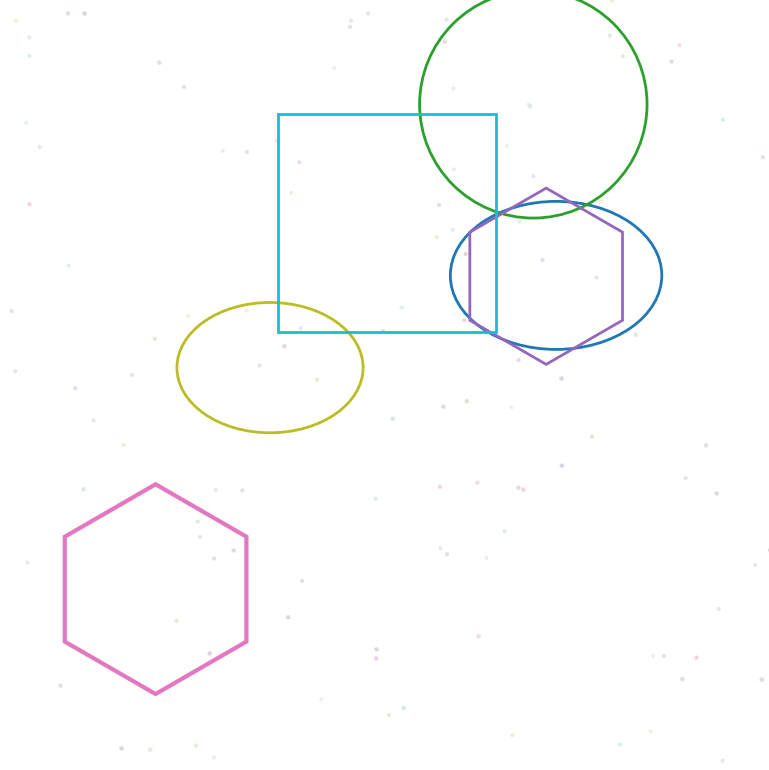[{"shape": "oval", "thickness": 1, "radius": 0.69, "center": [0.722, 0.642]}, {"shape": "circle", "thickness": 1, "radius": 0.74, "center": [0.693, 0.864]}, {"shape": "hexagon", "thickness": 1, "radius": 0.57, "center": [0.709, 0.641]}, {"shape": "hexagon", "thickness": 1.5, "radius": 0.68, "center": [0.202, 0.235]}, {"shape": "oval", "thickness": 1, "radius": 0.6, "center": [0.351, 0.523]}, {"shape": "square", "thickness": 1, "radius": 0.71, "center": [0.502, 0.71]}]